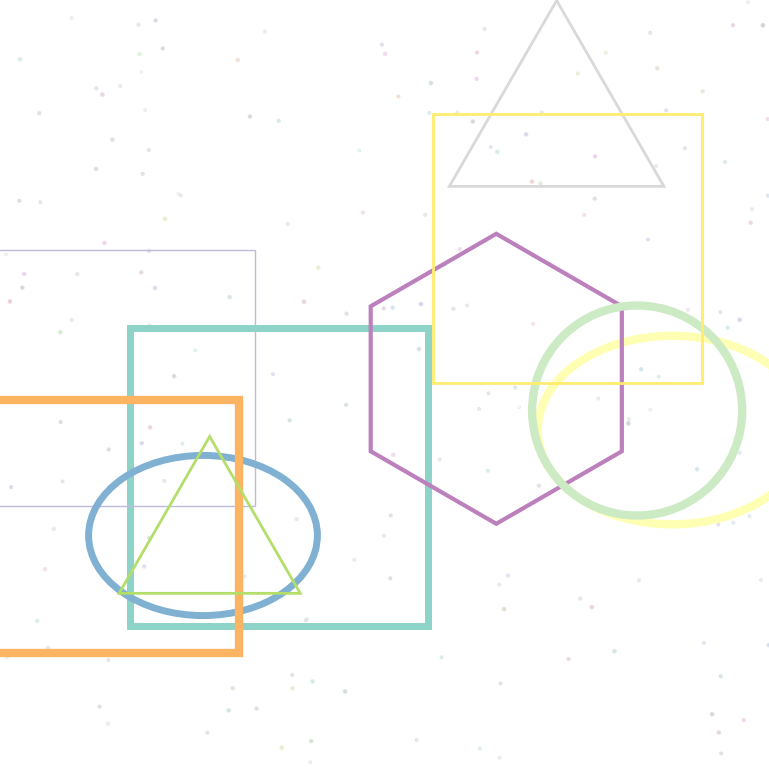[{"shape": "square", "thickness": 2.5, "radius": 0.97, "center": [0.362, 0.381]}, {"shape": "oval", "thickness": 3, "radius": 0.87, "center": [0.873, 0.441]}, {"shape": "square", "thickness": 0.5, "radius": 0.83, "center": [0.165, 0.509]}, {"shape": "oval", "thickness": 2.5, "radius": 0.74, "center": [0.264, 0.305]}, {"shape": "square", "thickness": 3, "radius": 0.82, "center": [0.146, 0.316]}, {"shape": "triangle", "thickness": 1, "radius": 0.68, "center": [0.272, 0.297]}, {"shape": "triangle", "thickness": 1, "radius": 0.8, "center": [0.723, 0.838]}, {"shape": "hexagon", "thickness": 1.5, "radius": 0.94, "center": [0.645, 0.508]}, {"shape": "circle", "thickness": 3, "radius": 0.68, "center": [0.827, 0.467]}, {"shape": "square", "thickness": 1, "radius": 0.87, "center": [0.737, 0.677]}]